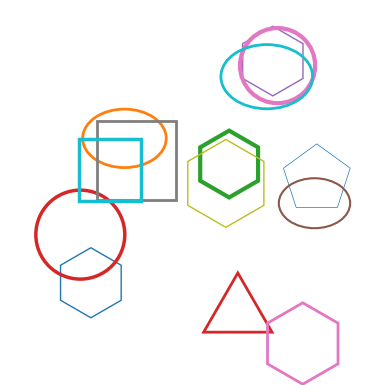[{"shape": "hexagon", "thickness": 1, "radius": 0.45, "center": [0.236, 0.266]}, {"shape": "pentagon", "thickness": 0.5, "radius": 0.46, "center": [0.823, 0.535]}, {"shape": "oval", "thickness": 2, "radius": 0.54, "center": [0.323, 0.641]}, {"shape": "hexagon", "thickness": 3, "radius": 0.43, "center": [0.595, 0.574]}, {"shape": "circle", "thickness": 2.5, "radius": 0.58, "center": [0.209, 0.391]}, {"shape": "triangle", "thickness": 2, "radius": 0.51, "center": [0.618, 0.188]}, {"shape": "hexagon", "thickness": 1, "radius": 0.45, "center": [0.709, 0.841]}, {"shape": "oval", "thickness": 1.5, "radius": 0.46, "center": [0.817, 0.472]}, {"shape": "circle", "thickness": 3, "radius": 0.49, "center": [0.721, 0.83]}, {"shape": "hexagon", "thickness": 2, "radius": 0.53, "center": [0.786, 0.108]}, {"shape": "square", "thickness": 2, "radius": 0.52, "center": [0.355, 0.583]}, {"shape": "hexagon", "thickness": 1, "radius": 0.57, "center": [0.587, 0.524]}, {"shape": "oval", "thickness": 2, "radius": 0.6, "center": [0.693, 0.801]}, {"shape": "square", "thickness": 2.5, "radius": 0.4, "center": [0.286, 0.559]}]